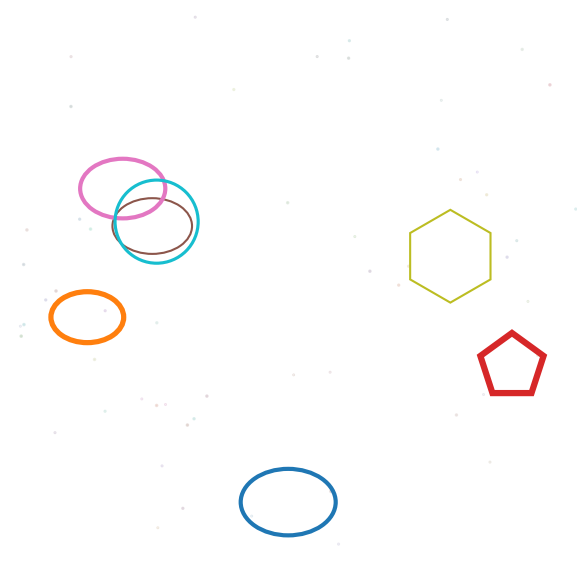[{"shape": "oval", "thickness": 2, "radius": 0.41, "center": [0.499, 0.13]}, {"shape": "oval", "thickness": 2.5, "radius": 0.32, "center": [0.151, 0.45]}, {"shape": "pentagon", "thickness": 3, "radius": 0.29, "center": [0.887, 0.365]}, {"shape": "oval", "thickness": 1, "radius": 0.34, "center": [0.264, 0.608]}, {"shape": "oval", "thickness": 2, "radius": 0.37, "center": [0.213, 0.673]}, {"shape": "hexagon", "thickness": 1, "radius": 0.4, "center": [0.78, 0.555]}, {"shape": "circle", "thickness": 1.5, "radius": 0.36, "center": [0.271, 0.615]}]